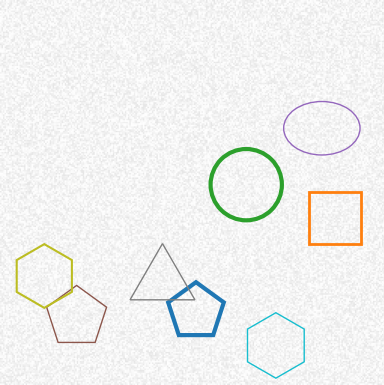[{"shape": "pentagon", "thickness": 3, "radius": 0.38, "center": [0.509, 0.191]}, {"shape": "square", "thickness": 2, "radius": 0.34, "center": [0.87, 0.434]}, {"shape": "circle", "thickness": 3, "radius": 0.46, "center": [0.64, 0.52]}, {"shape": "oval", "thickness": 1, "radius": 0.5, "center": [0.836, 0.667]}, {"shape": "pentagon", "thickness": 1, "radius": 0.41, "center": [0.199, 0.177]}, {"shape": "triangle", "thickness": 1, "radius": 0.49, "center": [0.422, 0.27]}, {"shape": "hexagon", "thickness": 1.5, "radius": 0.41, "center": [0.115, 0.283]}, {"shape": "hexagon", "thickness": 1, "radius": 0.43, "center": [0.717, 0.103]}]